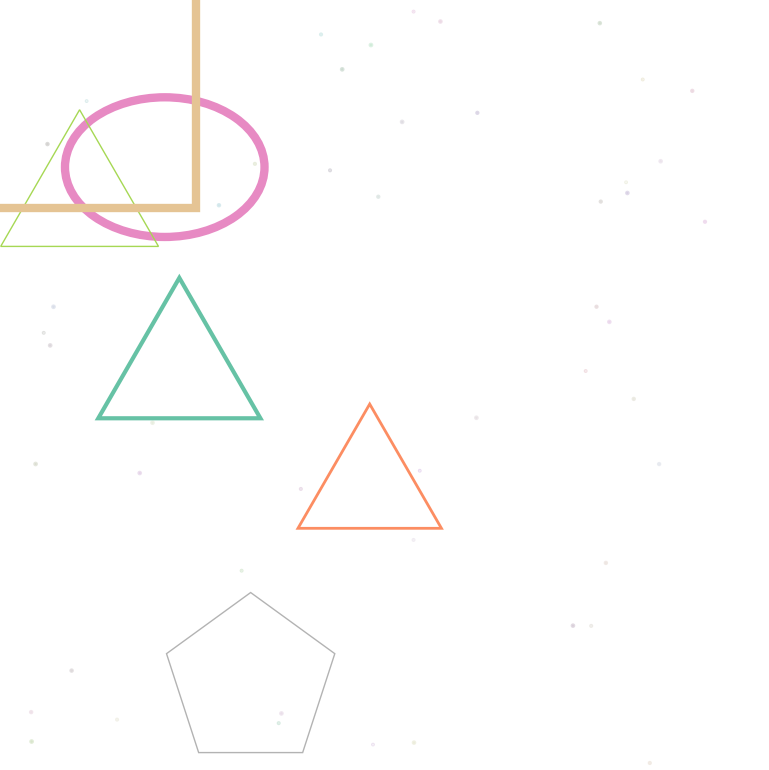[{"shape": "triangle", "thickness": 1.5, "radius": 0.61, "center": [0.233, 0.518]}, {"shape": "triangle", "thickness": 1, "radius": 0.54, "center": [0.48, 0.368]}, {"shape": "oval", "thickness": 3, "radius": 0.65, "center": [0.214, 0.783]}, {"shape": "triangle", "thickness": 0.5, "radius": 0.59, "center": [0.103, 0.739]}, {"shape": "square", "thickness": 3, "radius": 0.69, "center": [0.117, 0.868]}, {"shape": "pentagon", "thickness": 0.5, "radius": 0.57, "center": [0.326, 0.116]}]